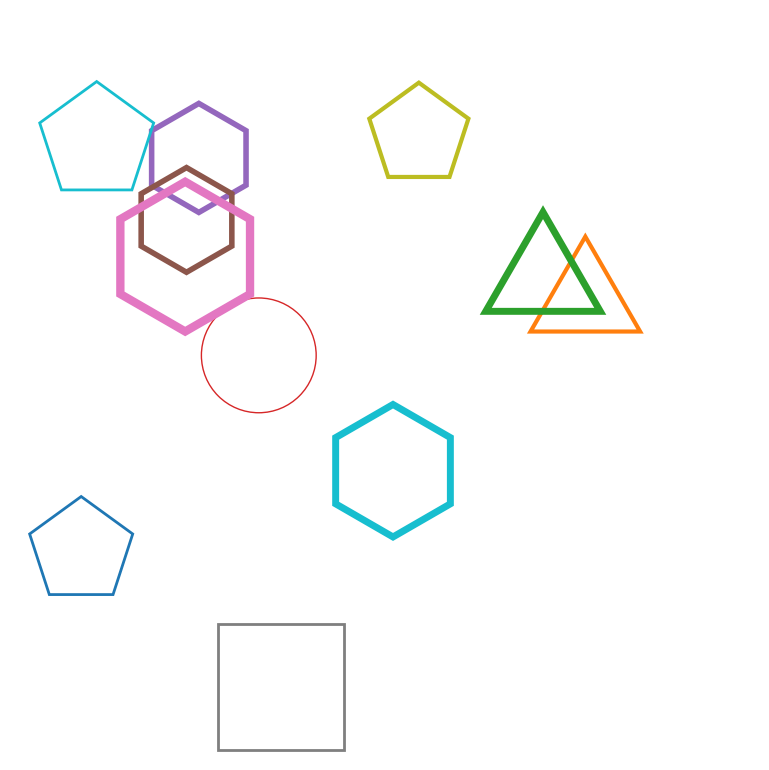[{"shape": "pentagon", "thickness": 1, "radius": 0.35, "center": [0.105, 0.285]}, {"shape": "triangle", "thickness": 1.5, "radius": 0.41, "center": [0.76, 0.611]}, {"shape": "triangle", "thickness": 2.5, "radius": 0.43, "center": [0.705, 0.639]}, {"shape": "circle", "thickness": 0.5, "radius": 0.37, "center": [0.336, 0.538]}, {"shape": "hexagon", "thickness": 2, "radius": 0.35, "center": [0.258, 0.795]}, {"shape": "hexagon", "thickness": 2, "radius": 0.34, "center": [0.242, 0.714]}, {"shape": "hexagon", "thickness": 3, "radius": 0.49, "center": [0.241, 0.667]}, {"shape": "square", "thickness": 1, "radius": 0.41, "center": [0.365, 0.107]}, {"shape": "pentagon", "thickness": 1.5, "radius": 0.34, "center": [0.544, 0.825]}, {"shape": "pentagon", "thickness": 1, "radius": 0.39, "center": [0.126, 0.816]}, {"shape": "hexagon", "thickness": 2.5, "radius": 0.43, "center": [0.51, 0.389]}]